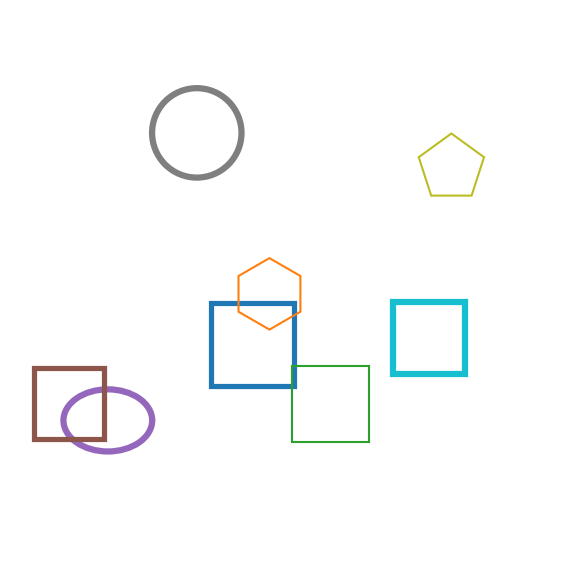[{"shape": "square", "thickness": 2.5, "radius": 0.36, "center": [0.437, 0.402]}, {"shape": "hexagon", "thickness": 1, "radius": 0.31, "center": [0.467, 0.49]}, {"shape": "square", "thickness": 1, "radius": 0.33, "center": [0.572, 0.299]}, {"shape": "oval", "thickness": 3, "radius": 0.38, "center": [0.187, 0.271]}, {"shape": "square", "thickness": 2.5, "radius": 0.31, "center": [0.119, 0.301]}, {"shape": "circle", "thickness": 3, "radius": 0.39, "center": [0.341, 0.769]}, {"shape": "pentagon", "thickness": 1, "radius": 0.3, "center": [0.782, 0.709]}, {"shape": "square", "thickness": 3, "radius": 0.31, "center": [0.743, 0.414]}]